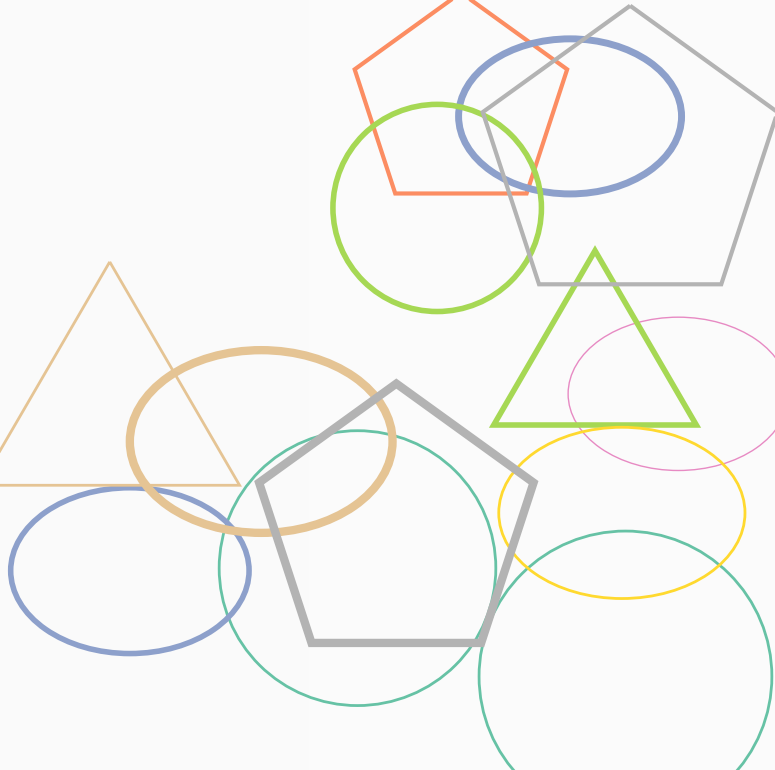[{"shape": "circle", "thickness": 1, "radius": 0.89, "center": [0.461, 0.262]}, {"shape": "circle", "thickness": 1, "radius": 0.94, "center": [0.807, 0.121]}, {"shape": "pentagon", "thickness": 1.5, "radius": 0.72, "center": [0.595, 0.865]}, {"shape": "oval", "thickness": 2, "radius": 0.77, "center": [0.168, 0.259]}, {"shape": "oval", "thickness": 2.5, "radius": 0.72, "center": [0.736, 0.849]}, {"shape": "oval", "thickness": 0.5, "radius": 0.71, "center": [0.875, 0.489]}, {"shape": "circle", "thickness": 2, "radius": 0.67, "center": [0.564, 0.73]}, {"shape": "triangle", "thickness": 2, "radius": 0.75, "center": [0.768, 0.524]}, {"shape": "oval", "thickness": 1, "radius": 0.79, "center": [0.802, 0.334]}, {"shape": "oval", "thickness": 3, "radius": 0.85, "center": [0.337, 0.427]}, {"shape": "triangle", "thickness": 1, "radius": 0.97, "center": [0.142, 0.466]}, {"shape": "pentagon", "thickness": 1.5, "radius": 1.0, "center": [0.813, 0.793]}, {"shape": "pentagon", "thickness": 3, "radius": 0.93, "center": [0.511, 0.316]}]